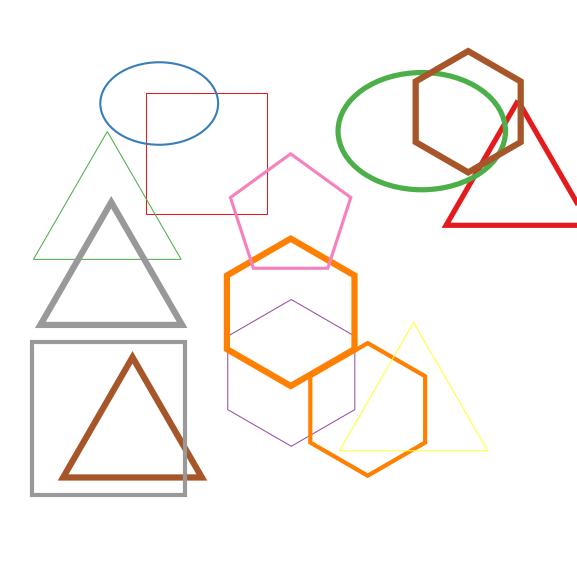[{"shape": "triangle", "thickness": 2.5, "radius": 0.72, "center": [0.897, 0.681]}, {"shape": "square", "thickness": 0.5, "radius": 0.52, "center": [0.358, 0.733]}, {"shape": "oval", "thickness": 1, "radius": 0.51, "center": [0.276, 0.82]}, {"shape": "triangle", "thickness": 0.5, "radius": 0.74, "center": [0.186, 0.624]}, {"shape": "oval", "thickness": 2.5, "radius": 0.72, "center": [0.73, 0.772]}, {"shape": "hexagon", "thickness": 0.5, "radius": 0.64, "center": [0.504, 0.353]}, {"shape": "hexagon", "thickness": 2, "radius": 0.57, "center": [0.637, 0.29]}, {"shape": "hexagon", "thickness": 3, "radius": 0.64, "center": [0.503, 0.458]}, {"shape": "triangle", "thickness": 0.5, "radius": 0.74, "center": [0.716, 0.293]}, {"shape": "hexagon", "thickness": 3, "radius": 0.52, "center": [0.811, 0.806]}, {"shape": "triangle", "thickness": 3, "radius": 0.69, "center": [0.229, 0.242]}, {"shape": "pentagon", "thickness": 1.5, "radius": 0.55, "center": [0.503, 0.623]}, {"shape": "square", "thickness": 2, "radius": 0.66, "center": [0.187, 0.275]}, {"shape": "triangle", "thickness": 3, "radius": 0.71, "center": [0.193, 0.507]}]